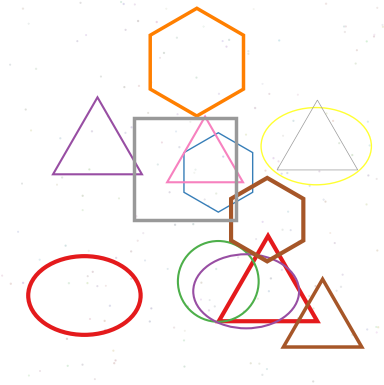[{"shape": "triangle", "thickness": 3, "radius": 0.74, "center": [0.696, 0.24]}, {"shape": "oval", "thickness": 3, "radius": 0.73, "center": [0.219, 0.232]}, {"shape": "hexagon", "thickness": 1, "radius": 0.52, "center": [0.567, 0.552]}, {"shape": "circle", "thickness": 1.5, "radius": 0.52, "center": [0.567, 0.269]}, {"shape": "oval", "thickness": 1.5, "radius": 0.69, "center": [0.639, 0.243]}, {"shape": "triangle", "thickness": 1.5, "radius": 0.67, "center": [0.253, 0.614]}, {"shape": "hexagon", "thickness": 2.5, "radius": 0.7, "center": [0.511, 0.839]}, {"shape": "oval", "thickness": 1, "radius": 0.72, "center": [0.821, 0.62]}, {"shape": "triangle", "thickness": 2.5, "radius": 0.59, "center": [0.838, 0.157]}, {"shape": "hexagon", "thickness": 3, "radius": 0.54, "center": [0.694, 0.429]}, {"shape": "triangle", "thickness": 1.5, "radius": 0.57, "center": [0.533, 0.583]}, {"shape": "square", "thickness": 2.5, "radius": 0.66, "center": [0.481, 0.56]}, {"shape": "triangle", "thickness": 0.5, "radius": 0.61, "center": [0.824, 0.619]}]